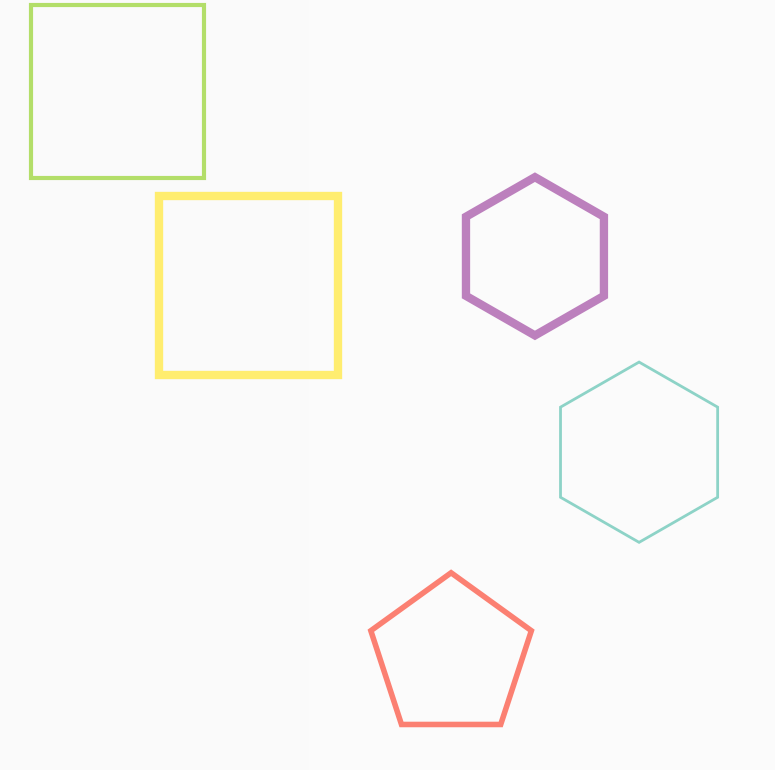[{"shape": "hexagon", "thickness": 1, "radius": 0.59, "center": [0.825, 0.413]}, {"shape": "pentagon", "thickness": 2, "radius": 0.54, "center": [0.582, 0.147]}, {"shape": "square", "thickness": 1.5, "radius": 0.56, "center": [0.151, 0.881]}, {"shape": "hexagon", "thickness": 3, "radius": 0.51, "center": [0.69, 0.667]}, {"shape": "square", "thickness": 3, "radius": 0.58, "center": [0.321, 0.629]}]